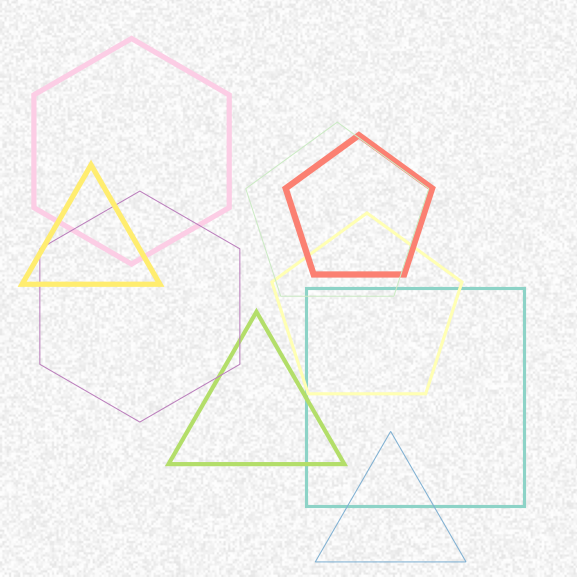[{"shape": "square", "thickness": 1.5, "radius": 0.94, "center": [0.718, 0.312]}, {"shape": "pentagon", "thickness": 1.5, "radius": 0.87, "center": [0.635, 0.457]}, {"shape": "pentagon", "thickness": 3, "radius": 0.67, "center": [0.621, 0.632]}, {"shape": "triangle", "thickness": 0.5, "radius": 0.75, "center": [0.676, 0.101]}, {"shape": "triangle", "thickness": 2, "radius": 0.88, "center": [0.444, 0.283]}, {"shape": "hexagon", "thickness": 2.5, "radius": 0.98, "center": [0.228, 0.737]}, {"shape": "hexagon", "thickness": 0.5, "radius": 1.0, "center": [0.242, 0.468]}, {"shape": "pentagon", "thickness": 0.5, "radius": 0.83, "center": [0.584, 0.621]}, {"shape": "triangle", "thickness": 2.5, "radius": 0.69, "center": [0.158, 0.576]}]